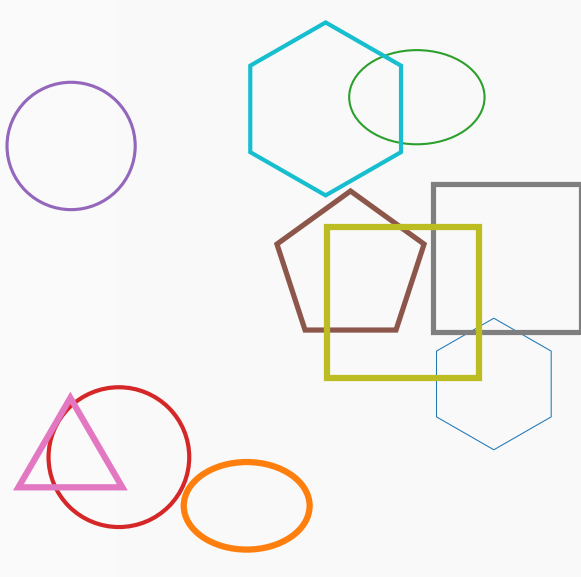[{"shape": "hexagon", "thickness": 0.5, "radius": 0.57, "center": [0.85, 0.334]}, {"shape": "oval", "thickness": 3, "radius": 0.54, "center": [0.424, 0.123]}, {"shape": "oval", "thickness": 1, "radius": 0.58, "center": [0.717, 0.831]}, {"shape": "circle", "thickness": 2, "radius": 0.61, "center": [0.205, 0.208]}, {"shape": "circle", "thickness": 1.5, "radius": 0.55, "center": [0.122, 0.746]}, {"shape": "pentagon", "thickness": 2.5, "radius": 0.67, "center": [0.603, 0.535]}, {"shape": "triangle", "thickness": 3, "radius": 0.52, "center": [0.121, 0.207]}, {"shape": "square", "thickness": 2.5, "radius": 0.64, "center": [0.872, 0.553]}, {"shape": "square", "thickness": 3, "radius": 0.65, "center": [0.693, 0.475]}, {"shape": "hexagon", "thickness": 2, "radius": 0.75, "center": [0.56, 0.811]}]